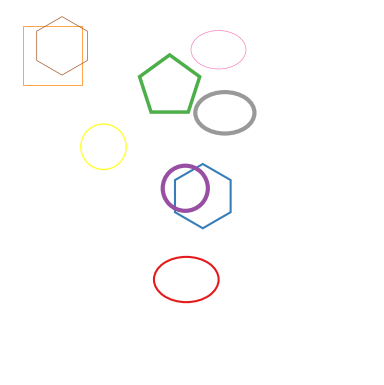[{"shape": "oval", "thickness": 1.5, "radius": 0.42, "center": [0.484, 0.274]}, {"shape": "hexagon", "thickness": 1.5, "radius": 0.42, "center": [0.527, 0.491]}, {"shape": "pentagon", "thickness": 2.5, "radius": 0.41, "center": [0.441, 0.775]}, {"shape": "circle", "thickness": 3, "radius": 0.29, "center": [0.481, 0.511]}, {"shape": "square", "thickness": 0.5, "radius": 0.38, "center": [0.136, 0.855]}, {"shape": "circle", "thickness": 1, "radius": 0.3, "center": [0.269, 0.619]}, {"shape": "hexagon", "thickness": 0.5, "radius": 0.38, "center": [0.161, 0.881]}, {"shape": "oval", "thickness": 0.5, "radius": 0.36, "center": [0.568, 0.871]}, {"shape": "oval", "thickness": 3, "radius": 0.38, "center": [0.584, 0.707]}]